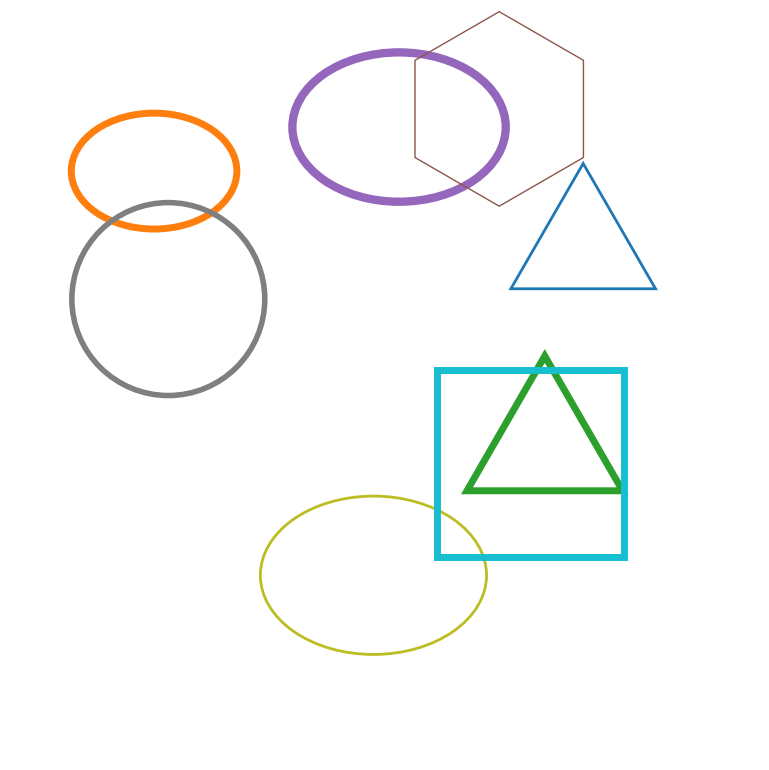[{"shape": "triangle", "thickness": 1, "radius": 0.54, "center": [0.757, 0.679]}, {"shape": "oval", "thickness": 2.5, "radius": 0.54, "center": [0.2, 0.778]}, {"shape": "triangle", "thickness": 2.5, "radius": 0.58, "center": [0.707, 0.421]}, {"shape": "oval", "thickness": 3, "radius": 0.69, "center": [0.518, 0.835]}, {"shape": "hexagon", "thickness": 0.5, "radius": 0.63, "center": [0.648, 0.859]}, {"shape": "circle", "thickness": 2, "radius": 0.63, "center": [0.219, 0.612]}, {"shape": "oval", "thickness": 1, "radius": 0.73, "center": [0.485, 0.253]}, {"shape": "square", "thickness": 2.5, "radius": 0.61, "center": [0.689, 0.398]}]